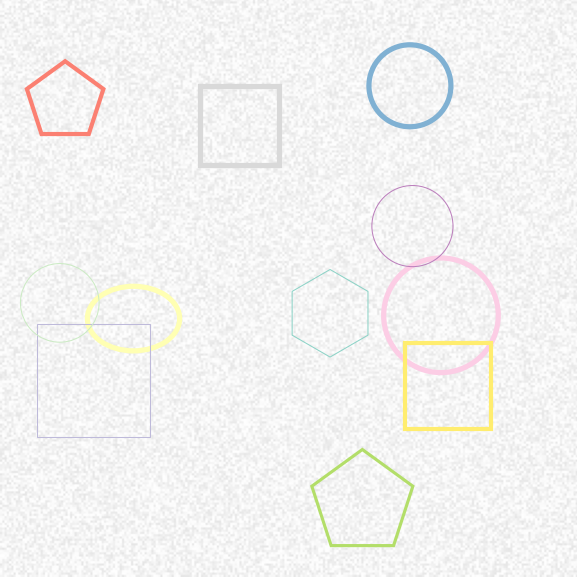[{"shape": "hexagon", "thickness": 0.5, "radius": 0.38, "center": [0.572, 0.457]}, {"shape": "oval", "thickness": 2.5, "radius": 0.4, "center": [0.231, 0.448]}, {"shape": "square", "thickness": 0.5, "radius": 0.49, "center": [0.162, 0.34]}, {"shape": "pentagon", "thickness": 2, "radius": 0.35, "center": [0.113, 0.823]}, {"shape": "circle", "thickness": 2.5, "radius": 0.35, "center": [0.71, 0.851]}, {"shape": "pentagon", "thickness": 1.5, "radius": 0.46, "center": [0.627, 0.129]}, {"shape": "circle", "thickness": 2.5, "radius": 0.5, "center": [0.764, 0.453]}, {"shape": "square", "thickness": 2.5, "radius": 0.34, "center": [0.415, 0.782]}, {"shape": "circle", "thickness": 0.5, "radius": 0.35, "center": [0.714, 0.608]}, {"shape": "circle", "thickness": 0.5, "radius": 0.34, "center": [0.104, 0.475]}, {"shape": "square", "thickness": 2, "radius": 0.37, "center": [0.775, 0.331]}]